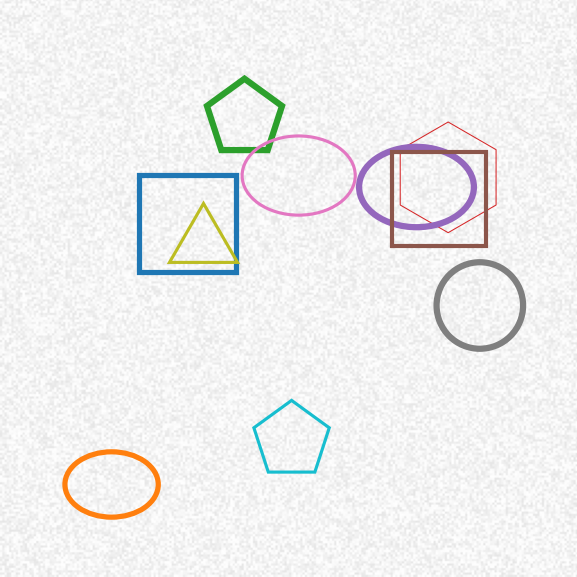[{"shape": "square", "thickness": 2.5, "radius": 0.42, "center": [0.325, 0.612]}, {"shape": "oval", "thickness": 2.5, "radius": 0.4, "center": [0.193, 0.16]}, {"shape": "pentagon", "thickness": 3, "radius": 0.34, "center": [0.423, 0.795]}, {"shape": "hexagon", "thickness": 0.5, "radius": 0.48, "center": [0.776, 0.692]}, {"shape": "oval", "thickness": 3, "radius": 0.5, "center": [0.721, 0.675]}, {"shape": "square", "thickness": 2, "radius": 0.41, "center": [0.761, 0.654]}, {"shape": "oval", "thickness": 1.5, "radius": 0.49, "center": [0.517, 0.695]}, {"shape": "circle", "thickness": 3, "radius": 0.37, "center": [0.831, 0.47]}, {"shape": "triangle", "thickness": 1.5, "radius": 0.34, "center": [0.352, 0.579]}, {"shape": "pentagon", "thickness": 1.5, "radius": 0.34, "center": [0.505, 0.237]}]